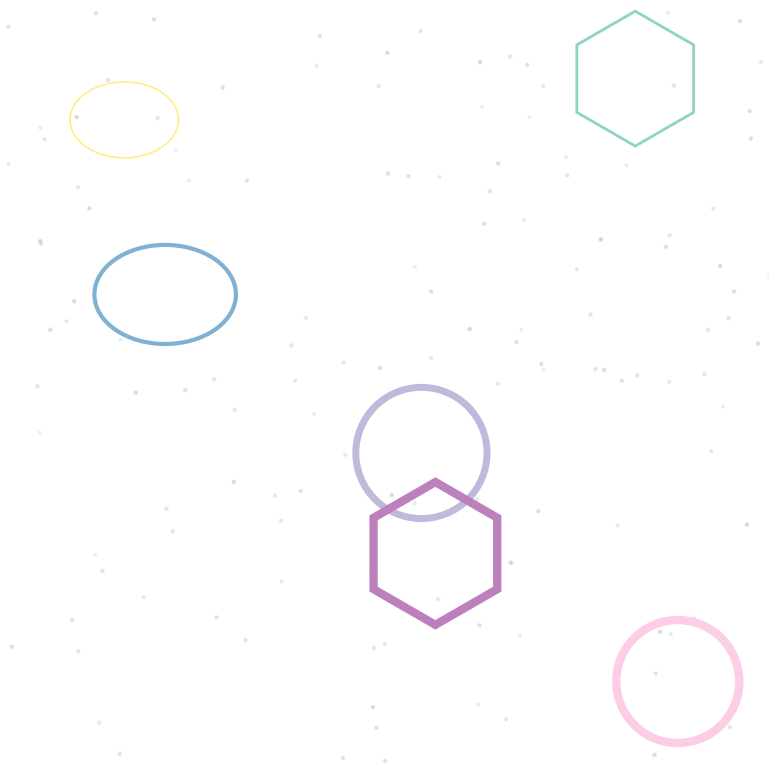[{"shape": "hexagon", "thickness": 1, "radius": 0.44, "center": [0.825, 0.898]}, {"shape": "circle", "thickness": 2.5, "radius": 0.43, "center": [0.547, 0.412]}, {"shape": "oval", "thickness": 1.5, "radius": 0.46, "center": [0.214, 0.618]}, {"shape": "circle", "thickness": 3, "radius": 0.4, "center": [0.88, 0.115]}, {"shape": "hexagon", "thickness": 3, "radius": 0.46, "center": [0.565, 0.281]}, {"shape": "oval", "thickness": 0.5, "radius": 0.35, "center": [0.161, 0.844]}]